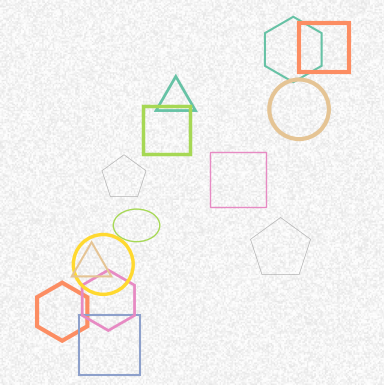[{"shape": "triangle", "thickness": 2, "radius": 0.3, "center": [0.457, 0.742]}, {"shape": "hexagon", "thickness": 1.5, "radius": 0.43, "center": [0.762, 0.871]}, {"shape": "hexagon", "thickness": 3, "radius": 0.38, "center": [0.162, 0.19]}, {"shape": "square", "thickness": 3, "radius": 0.32, "center": [0.841, 0.877]}, {"shape": "square", "thickness": 1.5, "radius": 0.39, "center": [0.284, 0.104]}, {"shape": "square", "thickness": 1, "radius": 0.36, "center": [0.619, 0.534]}, {"shape": "hexagon", "thickness": 2, "radius": 0.39, "center": [0.281, 0.22]}, {"shape": "oval", "thickness": 1, "radius": 0.3, "center": [0.355, 0.415]}, {"shape": "square", "thickness": 2.5, "radius": 0.31, "center": [0.433, 0.662]}, {"shape": "circle", "thickness": 2.5, "radius": 0.39, "center": [0.268, 0.313]}, {"shape": "circle", "thickness": 3, "radius": 0.39, "center": [0.777, 0.716]}, {"shape": "triangle", "thickness": 1.5, "radius": 0.3, "center": [0.238, 0.312]}, {"shape": "pentagon", "thickness": 0.5, "radius": 0.3, "center": [0.322, 0.538]}, {"shape": "pentagon", "thickness": 0.5, "radius": 0.41, "center": [0.729, 0.353]}]